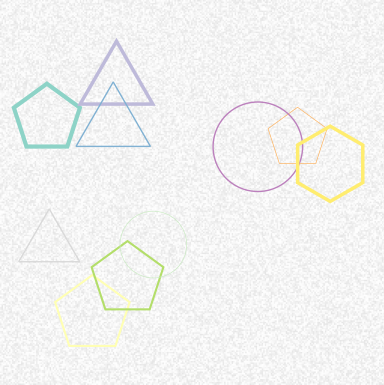[{"shape": "pentagon", "thickness": 3, "radius": 0.45, "center": [0.122, 0.692]}, {"shape": "pentagon", "thickness": 1.5, "radius": 0.51, "center": [0.24, 0.184]}, {"shape": "triangle", "thickness": 2.5, "radius": 0.54, "center": [0.303, 0.784]}, {"shape": "triangle", "thickness": 1, "radius": 0.56, "center": [0.294, 0.676]}, {"shape": "pentagon", "thickness": 0.5, "radius": 0.4, "center": [0.773, 0.641]}, {"shape": "pentagon", "thickness": 1.5, "radius": 0.49, "center": [0.331, 0.276]}, {"shape": "triangle", "thickness": 1, "radius": 0.46, "center": [0.128, 0.366]}, {"shape": "circle", "thickness": 1, "radius": 0.58, "center": [0.67, 0.619]}, {"shape": "circle", "thickness": 0.5, "radius": 0.43, "center": [0.398, 0.365]}, {"shape": "hexagon", "thickness": 2.5, "radius": 0.49, "center": [0.858, 0.575]}]